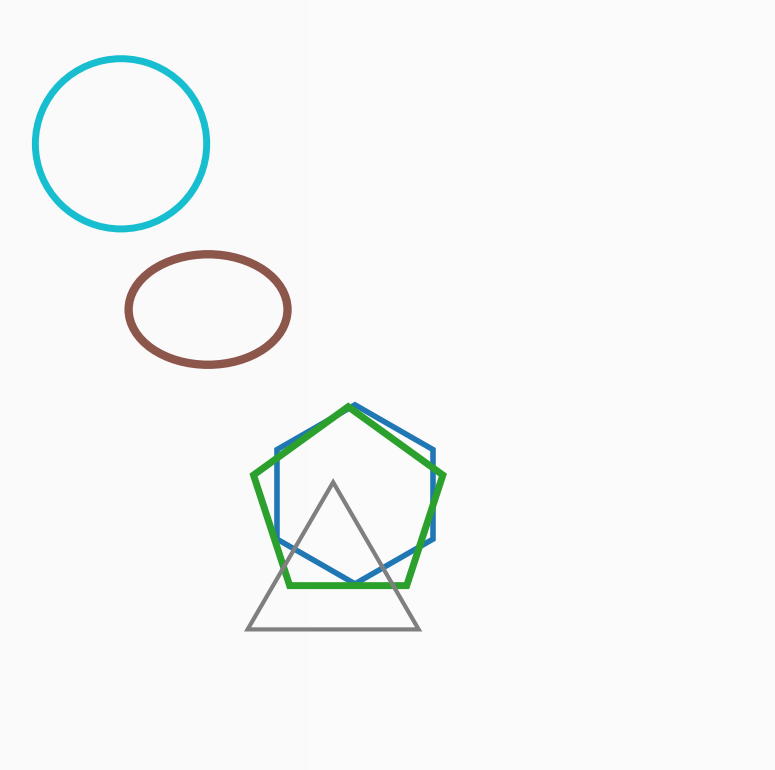[{"shape": "hexagon", "thickness": 2, "radius": 0.58, "center": [0.458, 0.358]}, {"shape": "pentagon", "thickness": 2.5, "radius": 0.64, "center": [0.449, 0.343]}, {"shape": "oval", "thickness": 3, "radius": 0.51, "center": [0.268, 0.598]}, {"shape": "triangle", "thickness": 1.5, "radius": 0.64, "center": [0.43, 0.246]}, {"shape": "circle", "thickness": 2.5, "radius": 0.55, "center": [0.156, 0.813]}]